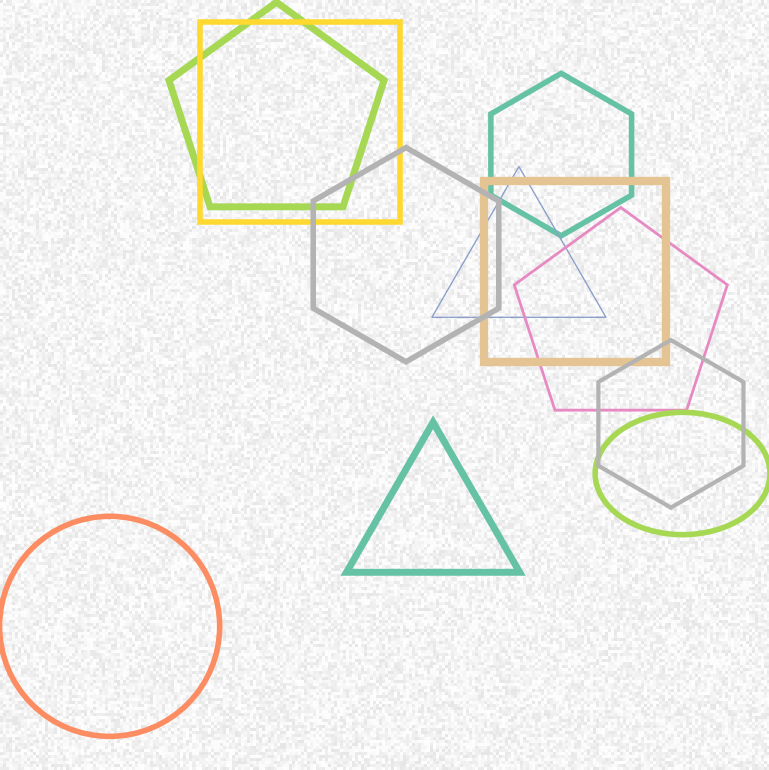[{"shape": "triangle", "thickness": 2.5, "radius": 0.65, "center": [0.562, 0.322]}, {"shape": "hexagon", "thickness": 2, "radius": 0.53, "center": [0.729, 0.799]}, {"shape": "circle", "thickness": 2, "radius": 0.71, "center": [0.142, 0.187]}, {"shape": "triangle", "thickness": 0.5, "radius": 0.65, "center": [0.674, 0.653]}, {"shape": "pentagon", "thickness": 1, "radius": 0.73, "center": [0.806, 0.585]}, {"shape": "pentagon", "thickness": 2.5, "radius": 0.73, "center": [0.359, 0.85]}, {"shape": "oval", "thickness": 2, "radius": 0.57, "center": [0.886, 0.385]}, {"shape": "square", "thickness": 2, "radius": 0.65, "center": [0.39, 0.842]}, {"shape": "square", "thickness": 3, "radius": 0.59, "center": [0.746, 0.647]}, {"shape": "hexagon", "thickness": 2, "radius": 0.7, "center": [0.527, 0.669]}, {"shape": "hexagon", "thickness": 1.5, "radius": 0.54, "center": [0.871, 0.45]}]